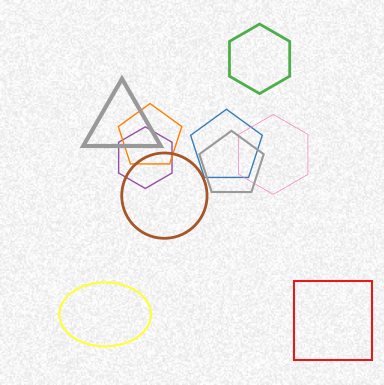[{"shape": "square", "thickness": 1.5, "radius": 0.51, "center": [0.865, 0.168]}, {"shape": "pentagon", "thickness": 1, "radius": 0.49, "center": [0.588, 0.618]}, {"shape": "hexagon", "thickness": 2, "radius": 0.45, "center": [0.674, 0.847]}, {"shape": "hexagon", "thickness": 1, "radius": 0.4, "center": [0.377, 0.591]}, {"shape": "pentagon", "thickness": 1, "radius": 0.43, "center": [0.39, 0.644]}, {"shape": "oval", "thickness": 1.5, "radius": 0.59, "center": [0.273, 0.183]}, {"shape": "circle", "thickness": 2, "radius": 0.55, "center": [0.427, 0.492]}, {"shape": "hexagon", "thickness": 0.5, "radius": 0.52, "center": [0.71, 0.599]}, {"shape": "pentagon", "thickness": 1.5, "radius": 0.44, "center": [0.601, 0.572]}, {"shape": "triangle", "thickness": 3, "radius": 0.58, "center": [0.317, 0.679]}]